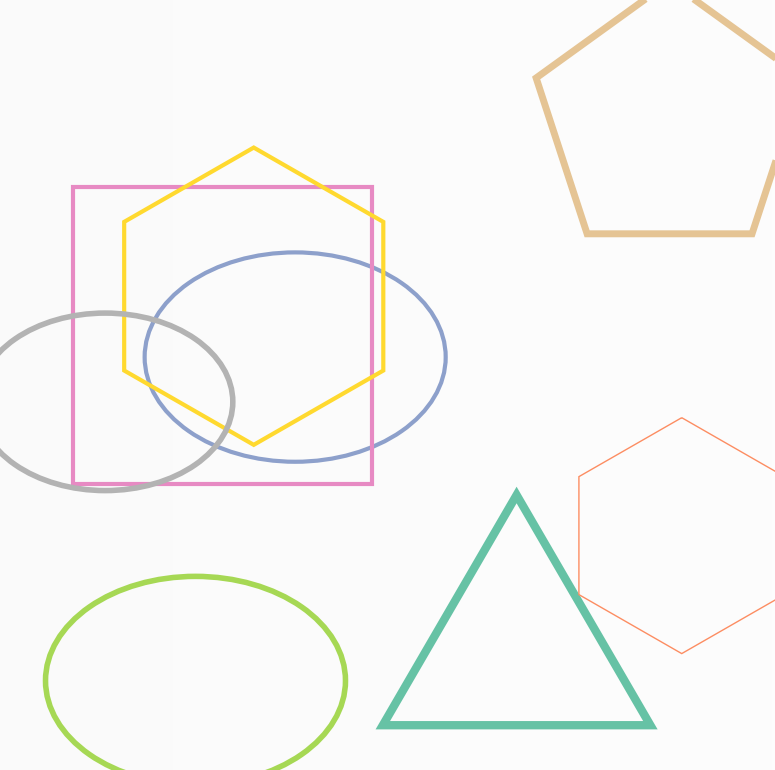[{"shape": "triangle", "thickness": 3, "radius": 1.0, "center": [0.667, 0.158]}, {"shape": "hexagon", "thickness": 0.5, "radius": 0.77, "center": [0.88, 0.304]}, {"shape": "oval", "thickness": 1.5, "radius": 0.97, "center": [0.381, 0.536]}, {"shape": "square", "thickness": 1.5, "radius": 0.96, "center": [0.287, 0.565]}, {"shape": "oval", "thickness": 2, "radius": 0.97, "center": [0.252, 0.116]}, {"shape": "hexagon", "thickness": 1.5, "radius": 0.97, "center": [0.327, 0.615]}, {"shape": "pentagon", "thickness": 2.5, "radius": 0.91, "center": [0.864, 0.843]}, {"shape": "oval", "thickness": 2, "radius": 0.82, "center": [0.136, 0.478]}]